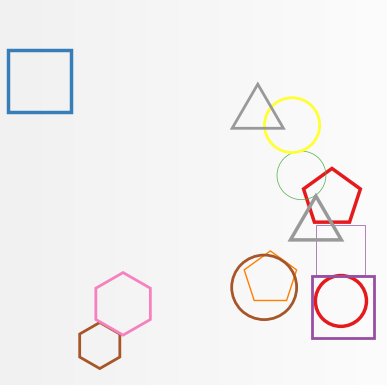[{"shape": "pentagon", "thickness": 2.5, "radius": 0.39, "center": [0.857, 0.485]}, {"shape": "circle", "thickness": 2.5, "radius": 0.33, "center": [0.88, 0.218]}, {"shape": "square", "thickness": 2.5, "radius": 0.41, "center": [0.102, 0.789]}, {"shape": "circle", "thickness": 0.5, "radius": 0.32, "center": [0.778, 0.544]}, {"shape": "square", "thickness": 0.5, "radius": 0.32, "center": [0.879, 0.35]}, {"shape": "square", "thickness": 2, "radius": 0.4, "center": [0.884, 0.203]}, {"shape": "pentagon", "thickness": 1, "radius": 0.36, "center": [0.698, 0.277]}, {"shape": "circle", "thickness": 2, "radius": 0.36, "center": [0.754, 0.675]}, {"shape": "hexagon", "thickness": 2, "radius": 0.3, "center": [0.257, 0.103]}, {"shape": "circle", "thickness": 2, "radius": 0.42, "center": [0.682, 0.254]}, {"shape": "hexagon", "thickness": 2, "radius": 0.41, "center": [0.318, 0.211]}, {"shape": "triangle", "thickness": 2.5, "radius": 0.38, "center": [0.815, 0.415]}, {"shape": "triangle", "thickness": 2, "radius": 0.38, "center": [0.665, 0.705]}]